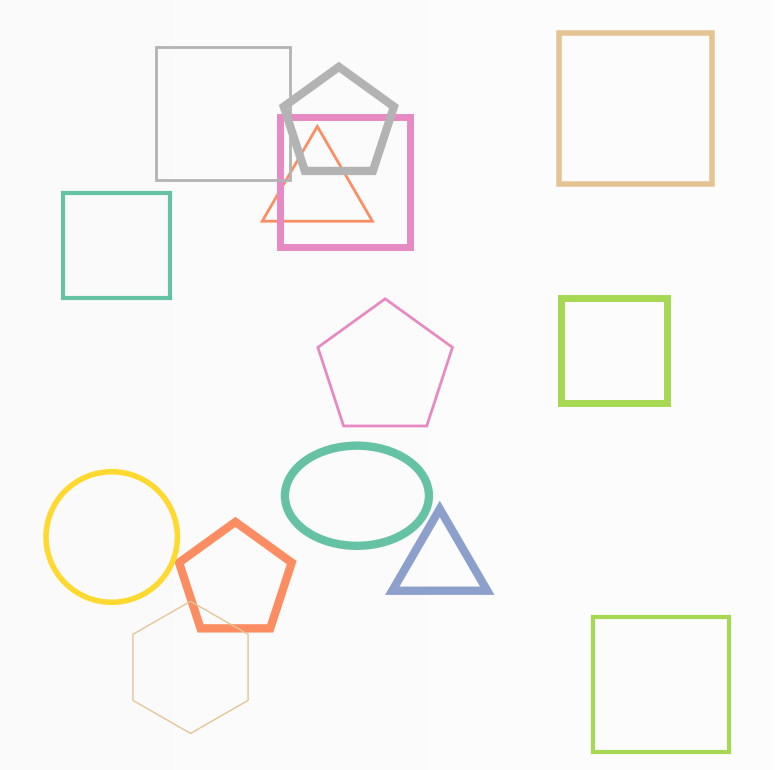[{"shape": "square", "thickness": 1.5, "radius": 0.34, "center": [0.151, 0.681]}, {"shape": "oval", "thickness": 3, "radius": 0.46, "center": [0.461, 0.356]}, {"shape": "pentagon", "thickness": 3, "radius": 0.38, "center": [0.304, 0.246]}, {"shape": "triangle", "thickness": 1, "radius": 0.41, "center": [0.409, 0.754]}, {"shape": "triangle", "thickness": 3, "radius": 0.35, "center": [0.567, 0.268]}, {"shape": "pentagon", "thickness": 1, "radius": 0.46, "center": [0.497, 0.521]}, {"shape": "square", "thickness": 2.5, "radius": 0.42, "center": [0.445, 0.764]}, {"shape": "square", "thickness": 2.5, "radius": 0.34, "center": [0.792, 0.545]}, {"shape": "square", "thickness": 1.5, "radius": 0.44, "center": [0.853, 0.111]}, {"shape": "circle", "thickness": 2, "radius": 0.42, "center": [0.144, 0.303]}, {"shape": "square", "thickness": 2, "radius": 0.49, "center": [0.82, 0.86]}, {"shape": "hexagon", "thickness": 0.5, "radius": 0.43, "center": [0.246, 0.133]}, {"shape": "pentagon", "thickness": 3, "radius": 0.37, "center": [0.437, 0.838]}, {"shape": "square", "thickness": 1, "radius": 0.43, "center": [0.288, 0.853]}]